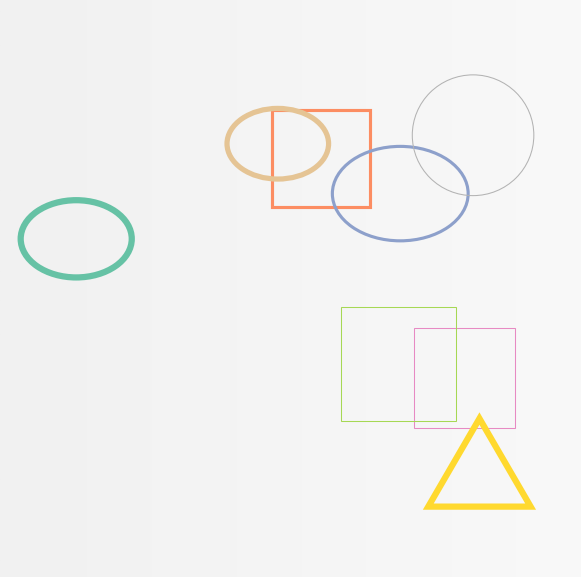[{"shape": "oval", "thickness": 3, "radius": 0.48, "center": [0.131, 0.586]}, {"shape": "square", "thickness": 1.5, "radius": 0.42, "center": [0.552, 0.725]}, {"shape": "oval", "thickness": 1.5, "radius": 0.58, "center": [0.689, 0.664]}, {"shape": "square", "thickness": 0.5, "radius": 0.44, "center": [0.799, 0.344]}, {"shape": "square", "thickness": 0.5, "radius": 0.49, "center": [0.685, 0.369]}, {"shape": "triangle", "thickness": 3, "radius": 0.51, "center": [0.825, 0.173]}, {"shape": "oval", "thickness": 2.5, "radius": 0.44, "center": [0.478, 0.75]}, {"shape": "circle", "thickness": 0.5, "radius": 0.52, "center": [0.814, 0.765]}]